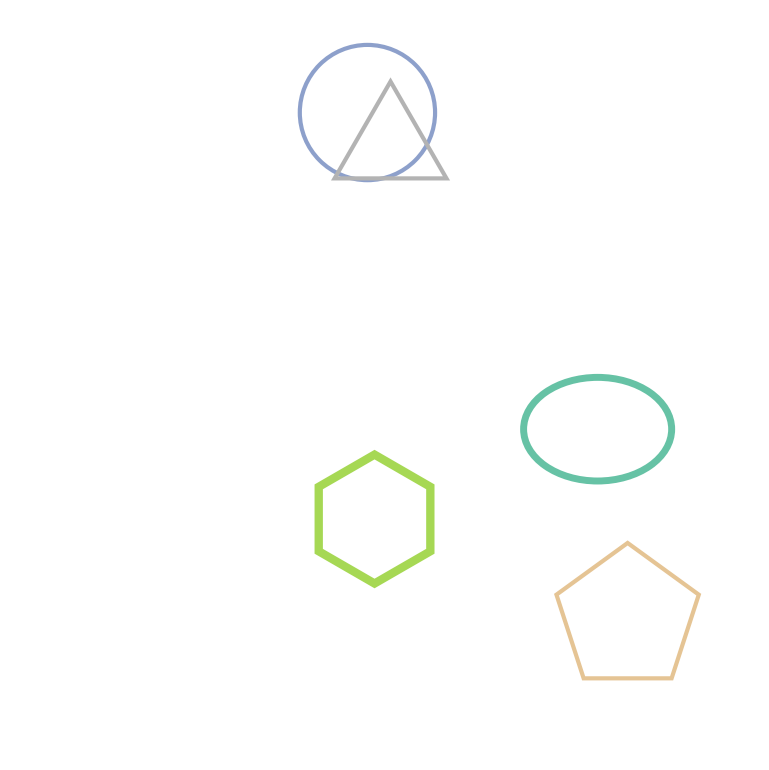[{"shape": "oval", "thickness": 2.5, "radius": 0.48, "center": [0.776, 0.443]}, {"shape": "circle", "thickness": 1.5, "radius": 0.44, "center": [0.477, 0.854]}, {"shape": "hexagon", "thickness": 3, "radius": 0.42, "center": [0.486, 0.326]}, {"shape": "pentagon", "thickness": 1.5, "radius": 0.49, "center": [0.815, 0.198]}, {"shape": "triangle", "thickness": 1.5, "radius": 0.42, "center": [0.507, 0.81]}]